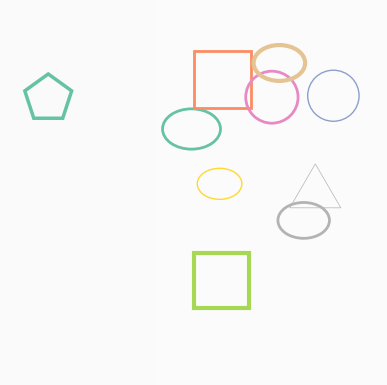[{"shape": "pentagon", "thickness": 2.5, "radius": 0.32, "center": [0.124, 0.744]}, {"shape": "oval", "thickness": 2, "radius": 0.37, "center": [0.494, 0.665]}, {"shape": "square", "thickness": 2, "radius": 0.36, "center": [0.574, 0.793]}, {"shape": "circle", "thickness": 1, "radius": 0.33, "center": [0.86, 0.751]}, {"shape": "circle", "thickness": 2, "radius": 0.34, "center": [0.702, 0.748]}, {"shape": "square", "thickness": 3, "radius": 0.36, "center": [0.572, 0.271]}, {"shape": "oval", "thickness": 1, "radius": 0.29, "center": [0.567, 0.523]}, {"shape": "oval", "thickness": 3, "radius": 0.33, "center": [0.721, 0.836]}, {"shape": "oval", "thickness": 2, "radius": 0.33, "center": [0.784, 0.428]}, {"shape": "triangle", "thickness": 0.5, "radius": 0.38, "center": [0.814, 0.498]}]